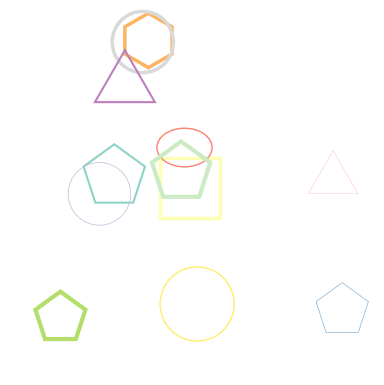[{"shape": "pentagon", "thickness": 1.5, "radius": 0.42, "center": [0.297, 0.541]}, {"shape": "square", "thickness": 2.5, "radius": 0.39, "center": [0.494, 0.511]}, {"shape": "circle", "thickness": 0.5, "radius": 0.41, "center": [0.258, 0.496]}, {"shape": "oval", "thickness": 1, "radius": 0.36, "center": [0.479, 0.617]}, {"shape": "pentagon", "thickness": 0.5, "radius": 0.36, "center": [0.889, 0.194]}, {"shape": "hexagon", "thickness": 2.5, "radius": 0.35, "center": [0.386, 0.895]}, {"shape": "pentagon", "thickness": 3, "radius": 0.34, "center": [0.157, 0.174]}, {"shape": "triangle", "thickness": 0.5, "radius": 0.37, "center": [0.865, 0.535]}, {"shape": "circle", "thickness": 2.5, "radius": 0.4, "center": [0.371, 0.891]}, {"shape": "triangle", "thickness": 1.5, "radius": 0.45, "center": [0.324, 0.78]}, {"shape": "pentagon", "thickness": 3, "radius": 0.4, "center": [0.47, 0.553]}, {"shape": "circle", "thickness": 1, "radius": 0.48, "center": [0.512, 0.21]}]